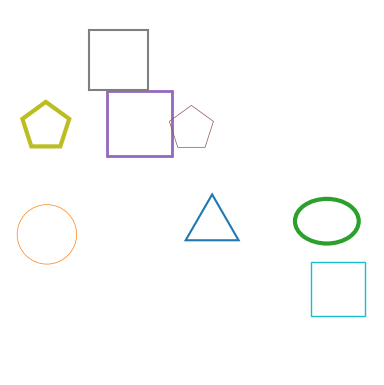[{"shape": "triangle", "thickness": 1.5, "radius": 0.4, "center": [0.551, 0.416]}, {"shape": "circle", "thickness": 0.5, "radius": 0.39, "center": [0.122, 0.391]}, {"shape": "oval", "thickness": 3, "radius": 0.41, "center": [0.849, 0.425]}, {"shape": "square", "thickness": 2, "radius": 0.42, "center": [0.363, 0.679]}, {"shape": "pentagon", "thickness": 0.5, "radius": 0.3, "center": [0.497, 0.666]}, {"shape": "square", "thickness": 1.5, "radius": 0.39, "center": [0.308, 0.844]}, {"shape": "pentagon", "thickness": 3, "radius": 0.32, "center": [0.119, 0.671]}, {"shape": "square", "thickness": 1, "radius": 0.35, "center": [0.877, 0.249]}]